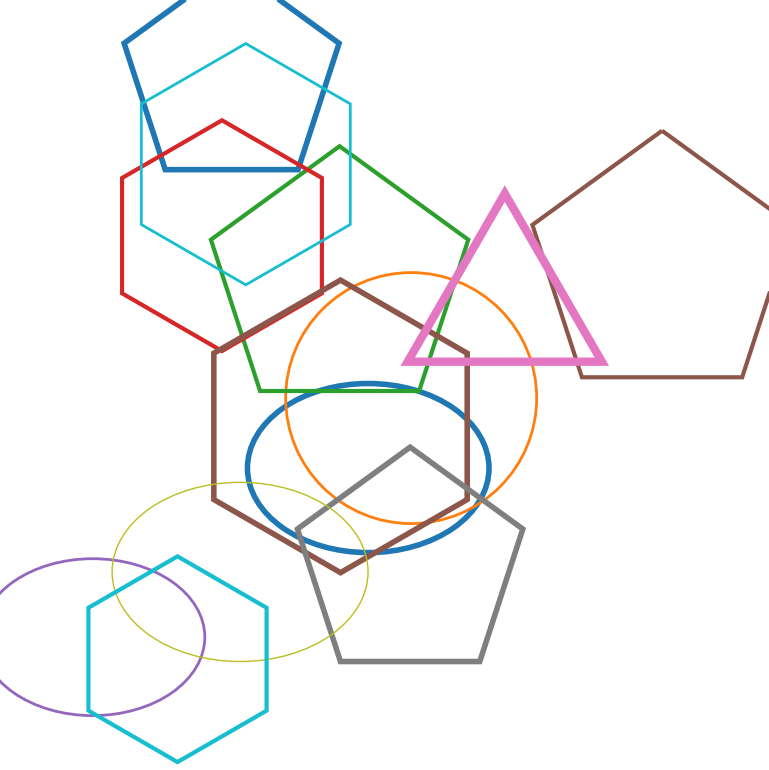[{"shape": "oval", "thickness": 2, "radius": 0.78, "center": [0.478, 0.392]}, {"shape": "pentagon", "thickness": 2, "radius": 0.73, "center": [0.301, 0.898]}, {"shape": "circle", "thickness": 1, "radius": 0.81, "center": [0.534, 0.483]}, {"shape": "pentagon", "thickness": 1.5, "radius": 0.88, "center": [0.441, 0.634]}, {"shape": "hexagon", "thickness": 1.5, "radius": 0.75, "center": [0.288, 0.694]}, {"shape": "oval", "thickness": 1, "radius": 0.73, "center": [0.12, 0.173]}, {"shape": "hexagon", "thickness": 2, "radius": 0.95, "center": [0.442, 0.446]}, {"shape": "pentagon", "thickness": 1.5, "radius": 0.89, "center": [0.86, 0.653]}, {"shape": "triangle", "thickness": 3, "radius": 0.73, "center": [0.656, 0.603]}, {"shape": "pentagon", "thickness": 2, "radius": 0.77, "center": [0.533, 0.265]}, {"shape": "oval", "thickness": 0.5, "radius": 0.83, "center": [0.312, 0.257]}, {"shape": "hexagon", "thickness": 1, "radius": 0.78, "center": [0.319, 0.787]}, {"shape": "hexagon", "thickness": 1.5, "radius": 0.67, "center": [0.231, 0.144]}]